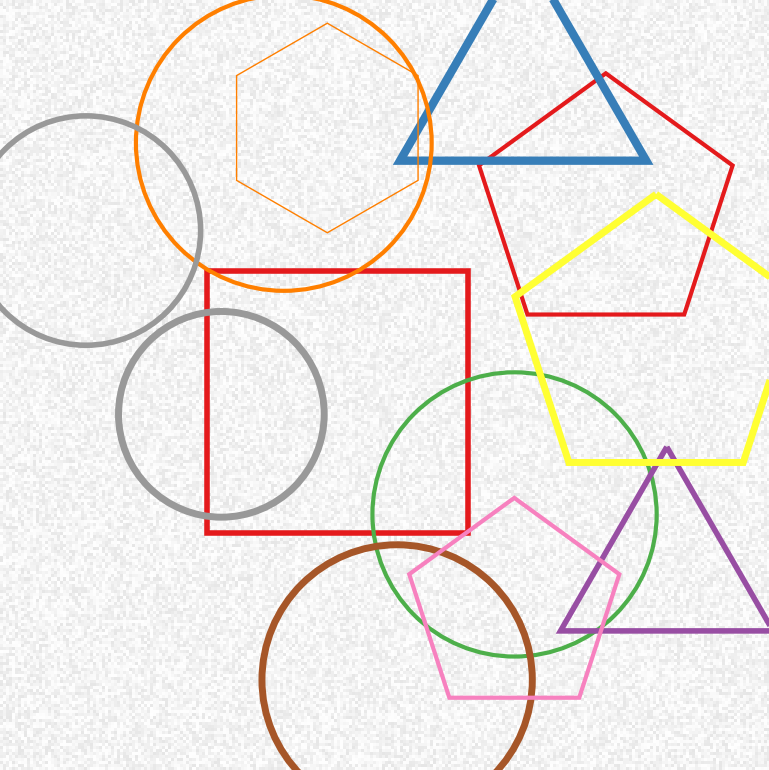[{"shape": "square", "thickness": 2, "radius": 0.85, "center": [0.438, 0.478]}, {"shape": "pentagon", "thickness": 1.5, "radius": 0.87, "center": [0.787, 0.732]}, {"shape": "triangle", "thickness": 3, "radius": 0.92, "center": [0.679, 0.884]}, {"shape": "circle", "thickness": 1.5, "radius": 0.92, "center": [0.668, 0.332]}, {"shape": "triangle", "thickness": 2, "radius": 0.8, "center": [0.866, 0.26]}, {"shape": "hexagon", "thickness": 0.5, "radius": 0.68, "center": [0.425, 0.834]}, {"shape": "circle", "thickness": 1.5, "radius": 0.96, "center": [0.369, 0.814]}, {"shape": "pentagon", "thickness": 2.5, "radius": 0.96, "center": [0.852, 0.555]}, {"shape": "circle", "thickness": 2.5, "radius": 0.88, "center": [0.516, 0.117]}, {"shape": "pentagon", "thickness": 1.5, "radius": 0.72, "center": [0.668, 0.21]}, {"shape": "circle", "thickness": 2.5, "radius": 0.67, "center": [0.287, 0.462]}, {"shape": "circle", "thickness": 2, "radius": 0.74, "center": [0.112, 0.701]}]